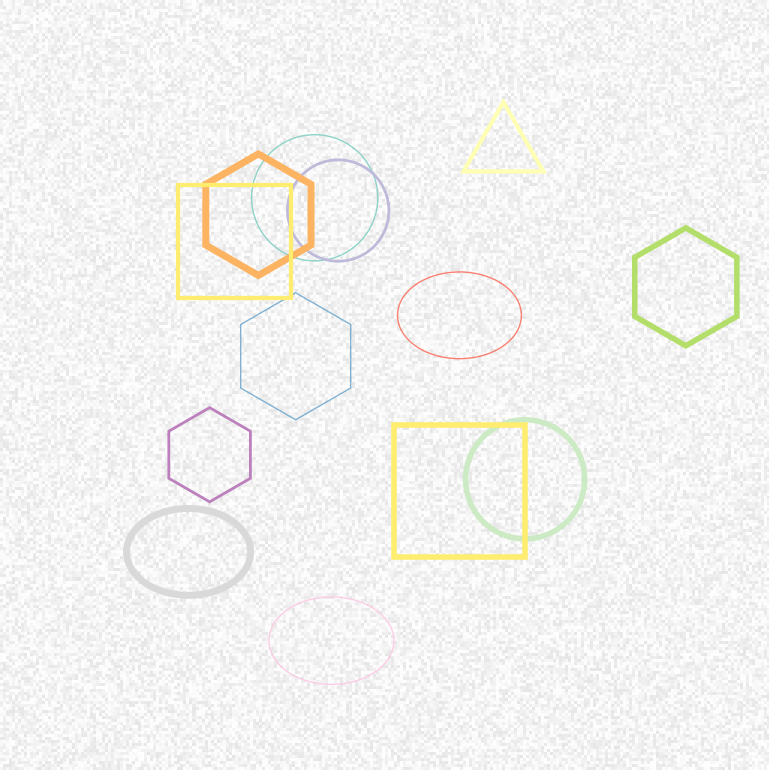[{"shape": "circle", "thickness": 0.5, "radius": 0.41, "center": [0.409, 0.743]}, {"shape": "triangle", "thickness": 1.5, "radius": 0.3, "center": [0.654, 0.807]}, {"shape": "circle", "thickness": 1, "radius": 0.33, "center": [0.439, 0.727]}, {"shape": "oval", "thickness": 0.5, "radius": 0.4, "center": [0.597, 0.59]}, {"shape": "hexagon", "thickness": 0.5, "radius": 0.41, "center": [0.384, 0.537]}, {"shape": "hexagon", "thickness": 2.5, "radius": 0.39, "center": [0.336, 0.721]}, {"shape": "hexagon", "thickness": 2, "radius": 0.38, "center": [0.891, 0.627]}, {"shape": "oval", "thickness": 0.5, "radius": 0.41, "center": [0.43, 0.168]}, {"shape": "oval", "thickness": 2.5, "radius": 0.4, "center": [0.245, 0.283]}, {"shape": "hexagon", "thickness": 1, "radius": 0.31, "center": [0.272, 0.409]}, {"shape": "circle", "thickness": 2, "radius": 0.39, "center": [0.682, 0.378]}, {"shape": "square", "thickness": 1.5, "radius": 0.37, "center": [0.304, 0.687]}, {"shape": "square", "thickness": 2, "radius": 0.43, "center": [0.597, 0.362]}]